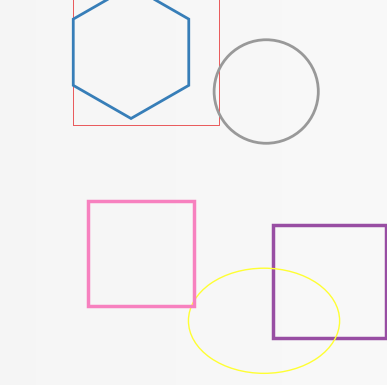[{"shape": "square", "thickness": 0.5, "radius": 0.94, "center": [0.376, 0.865]}, {"shape": "hexagon", "thickness": 2, "radius": 0.86, "center": [0.338, 0.864]}, {"shape": "square", "thickness": 2.5, "radius": 0.73, "center": [0.851, 0.27]}, {"shape": "oval", "thickness": 1, "radius": 0.98, "center": [0.681, 0.167]}, {"shape": "square", "thickness": 2.5, "radius": 0.68, "center": [0.364, 0.341]}, {"shape": "circle", "thickness": 2, "radius": 0.67, "center": [0.687, 0.762]}]